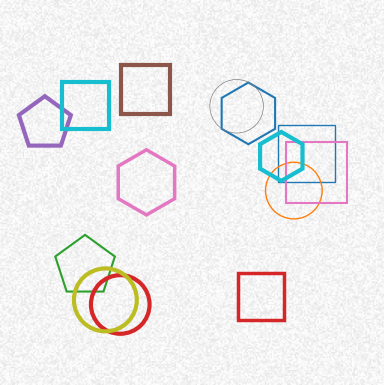[{"shape": "hexagon", "thickness": 1.5, "radius": 0.4, "center": [0.645, 0.706]}, {"shape": "square", "thickness": 1, "radius": 0.37, "center": [0.796, 0.602]}, {"shape": "circle", "thickness": 1, "radius": 0.37, "center": [0.763, 0.505]}, {"shape": "pentagon", "thickness": 1.5, "radius": 0.41, "center": [0.221, 0.309]}, {"shape": "circle", "thickness": 3, "radius": 0.38, "center": [0.312, 0.209]}, {"shape": "square", "thickness": 2.5, "radius": 0.3, "center": [0.679, 0.23]}, {"shape": "pentagon", "thickness": 3, "radius": 0.35, "center": [0.116, 0.679]}, {"shape": "square", "thickness": 3, "radius": 0.32, "center": [0.378, 0.767]}, {"shape": "hexagon", "thickness": 2.5, "radius": 0.42, "center": [0.38, 0.526]}, {"shape": "square", "thickness": 1.5, "radius": 0.39, "center": [0.823, 0.552]}, {"shape": "circle", "thickness": 0.5, "radius": 0.35, "center": [0.615, 0.724]}, {"shape": "circle", "thickness": 3, "radius": 0.41, "center": [0.274, 0.221]}, {"shape": "hexagon", "thickness": 3, "radius": 0.32, "center": [0.731, 0.594]}, {"shape": "square", "thickness": 3, "radius": 0.31, "center": [0.221, 0.726]}]